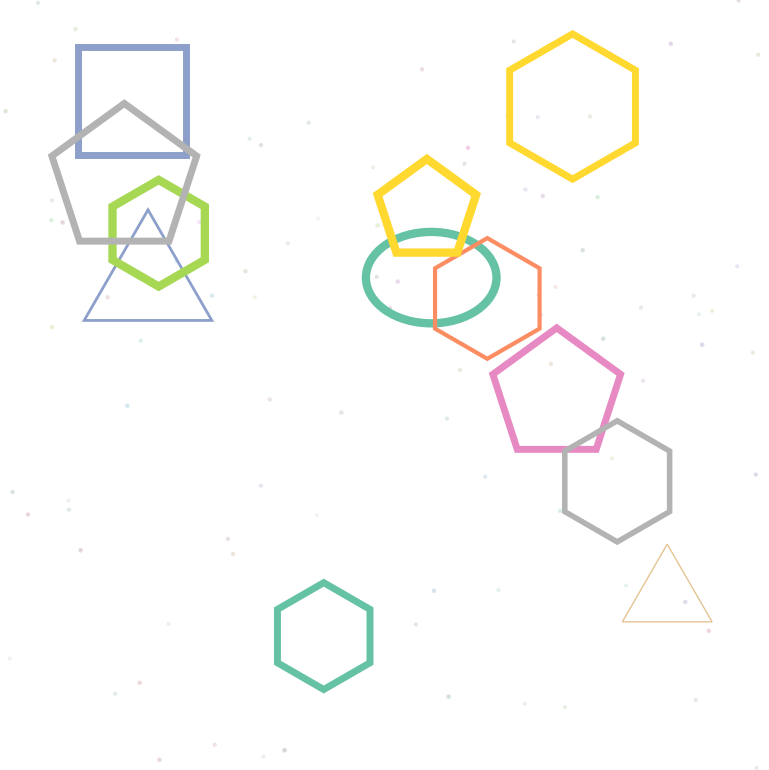[{"shape": "oval", "thickness": 3, "radius": 0.42, "center": [0.56, 0.639]}, {"shape": "hexagon", "thickness": 2.5, "radius": 0.35, "center": [0.42, 0.174]}, {"shape": "hexagon", "thickness": 1.5, "radius": 0.39, "center": [0.633, 0.612]}, {"shape": "square", "thickness": 2.5, "radius": 0.35, "center": [0.172, 0.869]}, {"shape": "triangle", "thickness": 1, "radius": 0.48, "center": [0.192, 0.632]}, {"shape": "pentagon", "thickness": 2.5, "radius": 0.44, "center": [0.723, 0.487]}, {"shape": "hexagon", "thickness": 3, "radius": 0.35, "center": [0.206, 0.697]}, {"shape": "hexagon", "thickness": 2.5, "radius": 0.47, "center": [0.744, 0.862]}, {"shape": "pentagon", "thickness": 3, "radius": 0.34, "center": [0.554, 0.726]}, {"shape": "triangle", "thickness": 0.5, "radius": 0.34, "center": [0.867, 0.226]}, {"shape": "hexagon", "thickness": 2, "radius": 0.39, "center": [0.802, 0.375]}, {"shape": "pentagon", "thickness": 2.5, "radius": 0.49, "center": [0.161, 0.767]}]